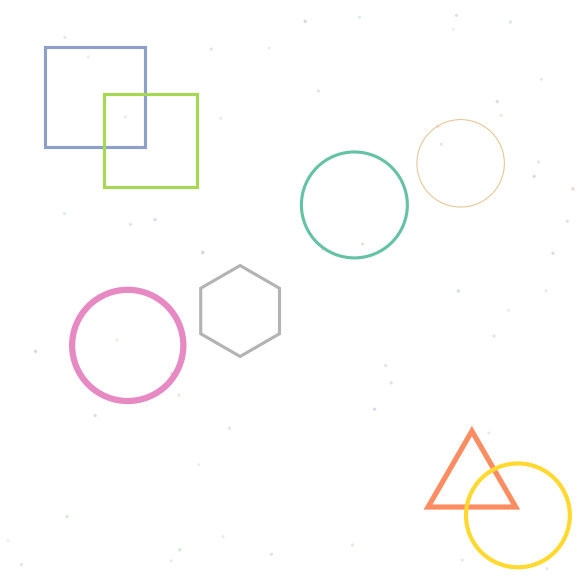[{"shape": "circle", "thickness": 1.5, "radius": 0.46, "center": [0.614, 0.644]}, {"shape": "triangle", "thickness": 2.5, "radius": 0.44, "center": [0.817, 0.165]}, {"shape": "square", "thickness": 1.5, "radius": 0.43, "center": [0.164, 0.831]}, {"shape": "circle", "thickness": 3, "radius": 0.48, "center": [0.221, 0.401]}, {"shape": "square", "thickness": 1.5, "radius": 0.4, "center": [0.26, 0.756]}, {"shape": "circle", "thickness": 2, "radius": 0.45, "center": [0.897, 0.107]}, {"shape": "circle", "thickness": 0.5, "radius": 0.38, "center": [0.798, 0.716]}, {"shape": "hexagon", "thickness": 1.5, "radius": 0.39, "center": [0.416, 0.461]}]